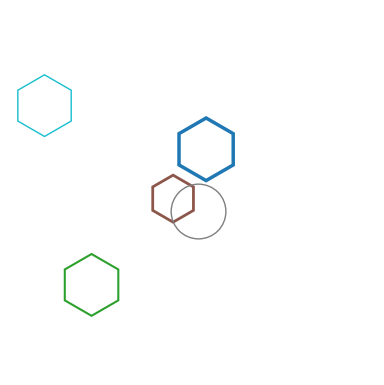[{"shape": "hexagon", "thickness": 2.5, "radius": 0.41, "center": [0.535, 0.612]}, {"shape": "hexagon", "thickness": 1.5, "radius": 0.4, "center": [0.238, 0.26]}, {"shape": "hexagon", "thickness": 2, "radius": 0.31, "center": [0.45, 0.484]}, {"shape": "circle", "thickness": 1, "radius": 0.36, "center": [0.516, 0.451]}, {"shape": "hexagon", "thickness": 1, "radius": 0.4, "center": [0.116, 0.726]}]